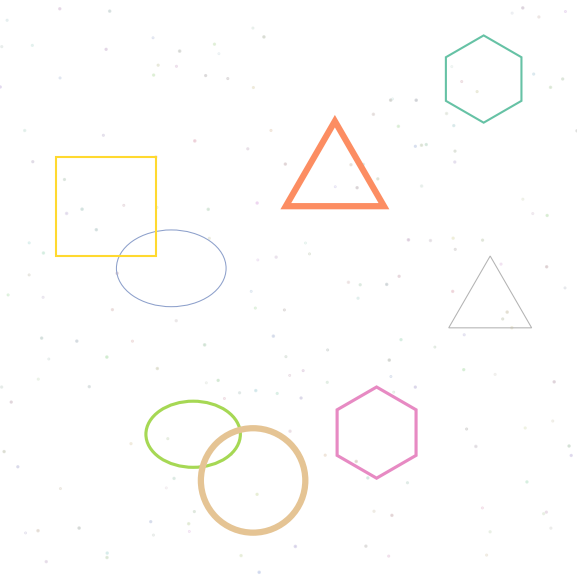[{"shape": "hexagon", "thickness": 1, "radius": 0.38, "center": [0.838, 0.862]}, {"shape": "triangle", "thickness": 3, "radius": 0.49, "center": [0.58, 0.691]}, {"shape": "oval", "thickness": 0.5, "radius": 0.47, "center": [0.297, 0.535]}, {"shape": "hexagon", "thickness": 1.5, "radius": 0.39, "center": [0.652, 0.25]}, {"shape": "oval", "thickness": 1.5, "radius": 0.41, "center": [0.334, 0.247]}, {"shape": "square", "thickness": 1, "radius": 0.43, "center": [0.183, 0.642]}, {"shape": "circle", "thickness": 3, "radius": 0.45, "center": [0.438, 0.167]}, {"shape": "triangle", "thickness": 0.5, "radius": 0.41, "center": [0.849, 0.473]}]